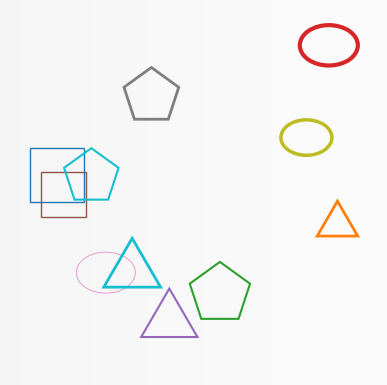[{"shape": "square", "thickness": 1, "radius": 0.35, "center": [0.147, 0.545]}, {"shape": "triangle", "thickness": 2, "radius": 0.3, "center": [0.871, 0.417]}, {"shape": "pentagon", "thickness": 1.5, "radius": 0.41, "center": [0.567, 0.238]}, {"shape": "oval", "thickness": 3, "radius": 0.37, "center": [0.849, 0.882]}, {"shape": "triangle", "thickness": 1.5, "radius": 0.42, "center": [0.437, 0.167]}, {"shape": "square", "thickness": 1, "radius": 0.29, "center": [0.163, 0.494]}, {"shape": "oval", "thickness": 0.5, "radius": 0.38, "center": [0.273, 0.292]}, {"shape": "pentagon", "thickness": 2, "radius": 0.37, "center": [0.391, 0.75]}, {"shape": "oval", "thickness": 2.5, "radius": 0.33, "center": [0.791, 0.643]}, {"shape": "pentagon", "thickness": 1.5, "radius": 0.37, "center": [0.236, 0.541]}, {"shape": "triangle", "thickness": 2, "radius": 0.42, "center": [0.341, 0.297]}]